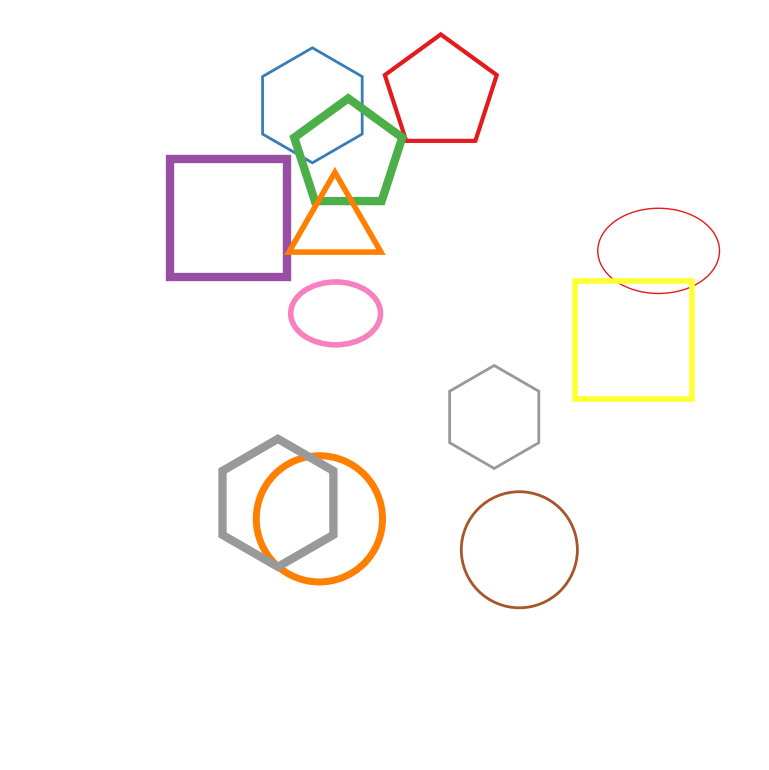[{"shape": "oval", "thickness": 0.5, "radius": 0.4, "center": [0.855, 0.674]}, {"shape": "pentagon", "thickness": 1.5, "radius": 0.38, "center": [0.572, 0.879]}, {"shape": "hexagon", "thickness": 1, "radius": 0.37, "center": [0.406, 0.863]}, {"shape": "pentagon", "thickness": 3, "radius": 0.37, "center": [0.452, 0.799]}, {"shape": "square", "thickness": 3, "radius": 0.38, "center": [0.297, 0.717]}, {"shape": "triangle", "thickness": 2, "radius": 0.35, "center": [0.435, 0.707]}, {"shape": "circle", "thickness": 2.5, "radius": 0.41, "center": [0.415, 0.326]}, {"shape": "square", "thickness": 2, "radius": 0.38, "center": [0.822, 0.558]}, {"shape": "circle", "thickness": 1, "radius": 0.38, "center": [0.674, 0.286]}, {"shape": "oval", "thickness": 2, "radius": 0.29, "center": [0.436, 0.593]}, {"shape": "hexagon", "thickness": 3, "radius": 0.42, "center": [0.361, 0.347]}, {"shape": "hexagon", "thickness": 1, "radius": 0.33, "center": [0.642, 0.458]}]